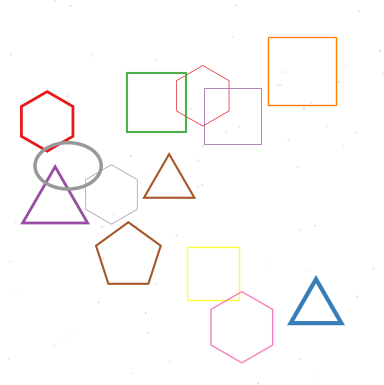[{"shape": "hexagon", "thickness": 2, "radius": 0.39, "center": [0.123, 0.685]}, {"shape": "hexagon", "thickness": 0.5, "radius": 0.39, "center": [0.527, 0.751]}, {"shape": "triangle", "thickness": 3, "radius": 0.38, "center": [0.821, 0.199]}, {"shape": "square", "thickness": 1.5, "radius": 0.38, "center": [0.406, 0.733]}, {"shape": "square", "thickness": 0.5, "radius": 0.37, "center": [0.604, 0.699]}, {"shape": "triangle", "thickness": 2, "radius": 0.49, "center": [0.143, 0.47]}, {"shape": "square", "thickness": 1, "radius": 0.44, "center": [0.786, 0.815]}, {"shape": "square", "thickness": 1, "radius": 0.34, "center": [0.553, 0.29]}, {"shape": "triangle", "thickness": 1.5, "radius": 0.38, "center": [0.439, 0.524]}, {"shape": "pentagon", "thickness": 1.5, "radius": 0.44, "center": [0.333, 0.334]}, {"shape": "hexagon", "thickness": 1, "radius": 0.46, "center": [0.628, 0.15]}, {"shape": "oval", "thickness": 2.5, "radius": 0.43, "center": [0.177, 0.569]}, {"shape": "hexagon", "thickness": 0.5, "radius": 0.39, "center": [0.29, 0.495]}]